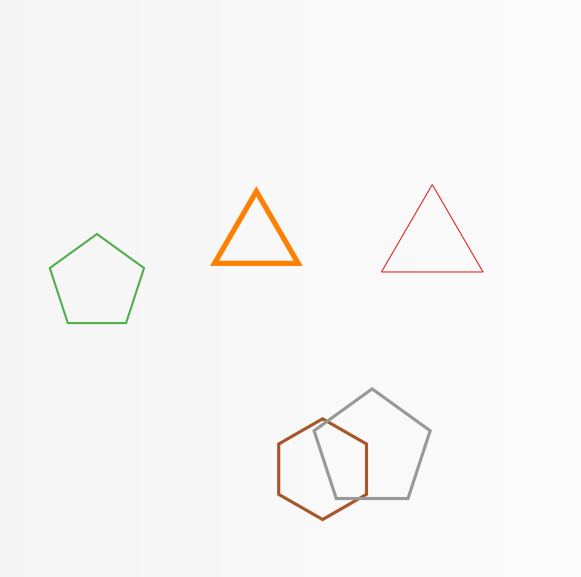[{"shape": "triangle", "thickness": 0.5, "radius": 0.5, "center": [0.744, 0.579]}, {"shape": "pentagon", "thickness": 1, "radius": 0.43, "center": [0.167, 0.509]}, {"shape": "triangle", "thickness": 2.5, "radius": 0.42, "center": [0.441, 0.585]}, {"shape": "hexagon", "thickness": 1.5, "radius": 0.44, "center": [0.555, 0.187]}, {"shape": "pentagon", "thickness": 1.5, "radius": 0.52, "center": [0.64, 0.221]}]